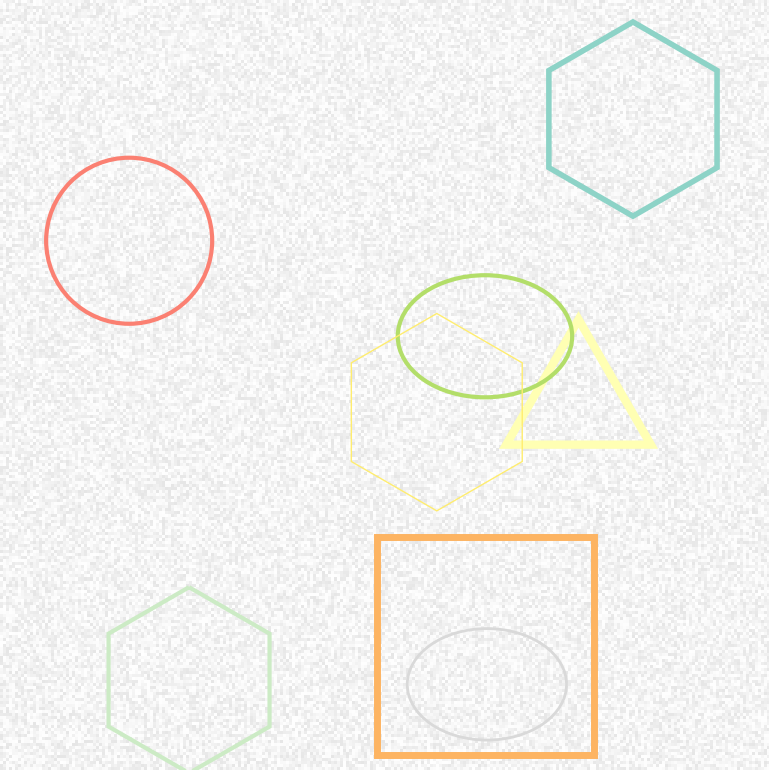[{"shape": "hexagon", "thickness": 2, "radius": 0.63, "center": [0.822, 0.845]}, {"shape": "triangle", "thickness": 3, "radius": 0.54, "center": [0.751, 0.477]}, {"shape": "circle", "thickness": 1.5, "radius": 0.54, "center": [0.168, 0.687]}, {"shape": "square", "thickness": 2.5, "radius": 0.7, "center": [0.63, 0.161]}, {"shape": "oval", "thickness": 1.5, "radius": 0.57, "center": [0.63, 0.563]}, {"shape": "oval", "thickness": 1, "radius": 0.52, "center": [0.632, 0.111]}, {"shape": "hexagon", "thickness": 1.5, "radius": 0.6, "center": [0.246, 0.117]}, {"shape": "hexagon", "thickness": 0.5, "radius": 0.64, "center": [0.567, 0.465]}]